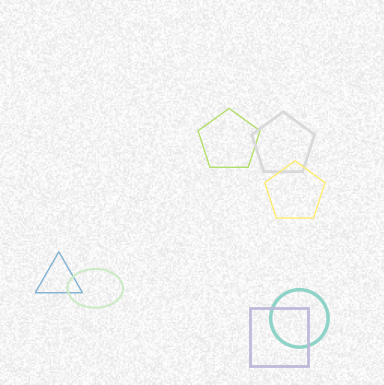[{"shape": "circle", "thickness": 2.5, "radius": 0.37, "center": [0.778, 0.173]}, {"shape": "square", "thickness": 2, "radius": 0.38, "center": [0.724, 0.125]}, {"shape": "triangle", "thickness": 1, "radius": 0.35, "center": [0.153, 0.275]}, {"shape": "pentagon", "thickness": 1, "radius": 0.42, "center": [0.595, 0.634]}, {"shape": "pentagon", "thickness": 2, "radius": 0.43, "center": [0.735, 0.624]}, {"shape": "oval", "thickness": 1.5, "radius": 0.36, "center": [0.247, 0.251]}, {"shape": "pentagon", "thickness": 1, "radius": 0.41, "center": [0.766, 0.5]}]